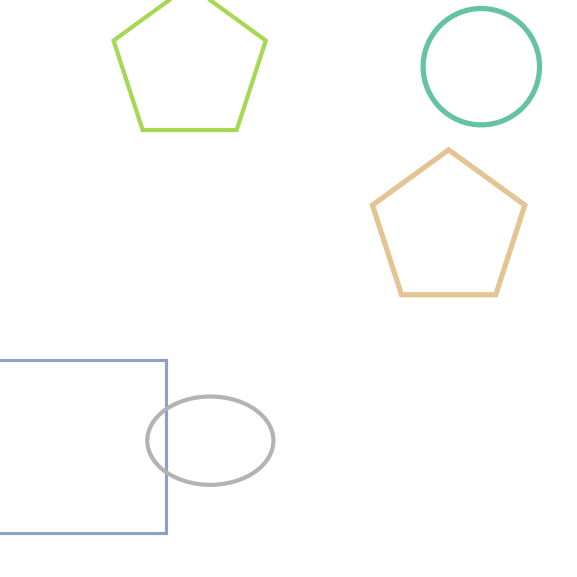[{"shape": "circle", "thickness": 2.5, "radius": 0.5, "center": [0.833, 0.884]}, {"shape": "square", "thickness": 1.5, "radius": 0.75, "center": [0.137, 0.226]}, {"shape": "pentagon", "thickness": 2, "radius": 0.69, "center": [0.328, 0.886]}, {"shape": "pentagon", "thickness": 2.5, "radius": 0.69, "center": [0.777, 0.601]}, {"shape": "oval", "thickness": 2, "radius": 0.55, "center": [0.364, 0.236]}]